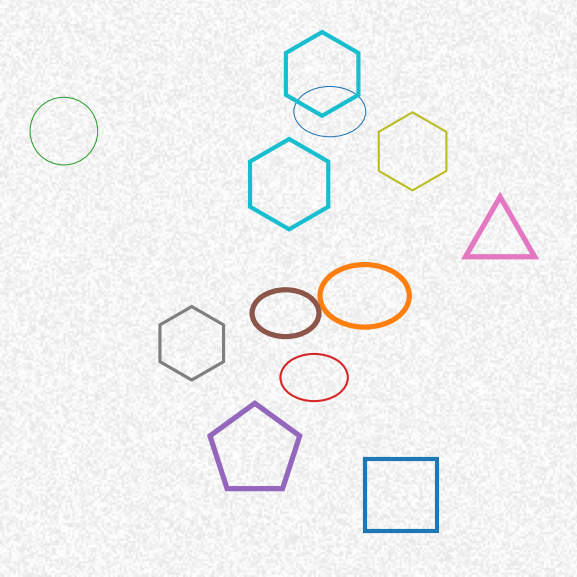[{"shape": "oval", "thickness": 0.5, "radius": 0.31, "center": [0.571, 0.806]}, {"shape": "square", "thickness": 2, "radius": 0.31, "center": [0.694, 0.142]}, {"shape": "oval", "thickness": 2.5, "radius": 0.39, "center": [0.631, 0.487]}, {"shape": "circle", "thickness": 0.5, "radius": 0.29, "center": [0.111, 0.772]}, {"shape": "oval", "thickness": 1, "radius": 0.29, "center": [0.544, 0.345]}, {"shape": "pentagon", "thickness": 2.5, "radius": 0.41, "center": [0.441, 0.219]}, {"shape": "oval", "thickness": 2.5, "radius": 0.29, "center": [0.494, 0.457]}, {"shape": "triangle", "thickness": 2.5, "radius": 0.35, "center": [0.866, 0.589]}, {"shape": "hexagon", "thickness": 1.5, "radius": 0.32, "center": [0.332, 0.405]}, {"shape": "hexagon", "thickness": 1, "radius": 0.34, "center": [0.714, 0.737]}, {"shape": "hexagon", "thickness": 2, "radius": 0.39, "center": [0.501, 0.68]}, {"shape": "hexagon", "thickness": 2, "radius": 0.36, "center": [0.558, 0.871]}]